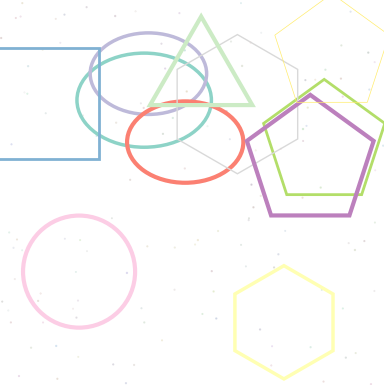[{"shape": "oval", "thickness": 2.5, "radius": 0.87, "center": [0.374, 0.74]}, {"shape": "hexagon", "thickness": 2.5, "radius": 0.74, "center": [0.738, 0.163]}, {"shape": "oval", "thickness": 2.5, "radius": 0.76, "center": [0.385, 0.809]}, {"shape": "oval", "thickness": 3, "radius": 0.75, "center": [0.481, 0.631]}, {"shape": "square", "thickness": 2, "radius": 0.72, "center": [0.114, 0.731]}, {"shape": "pentagon", "thickness": 2, "radius": 0.83, "center": [0.842, 0.628]}, {"shape": "circle", "thickness": 3, "radius": 0.73, "center": [0.205, 0.295]}, {"shape": "hexagon", "thickness": 1, "radius": 0.9, "center": [0.617, 0.729]}, {"shape": "pentagon", "thickness": 3, "radius": 0.87, "center": [0.806, 0.58]}, {"shape": "triangle", "thickness": 3, "radius": 0.77, "center": [0.523, 0.804]}, {"shape": "pentagon", "thickness": 0.5, "radius": 0.78, "center": [0.862, 0.86]}]